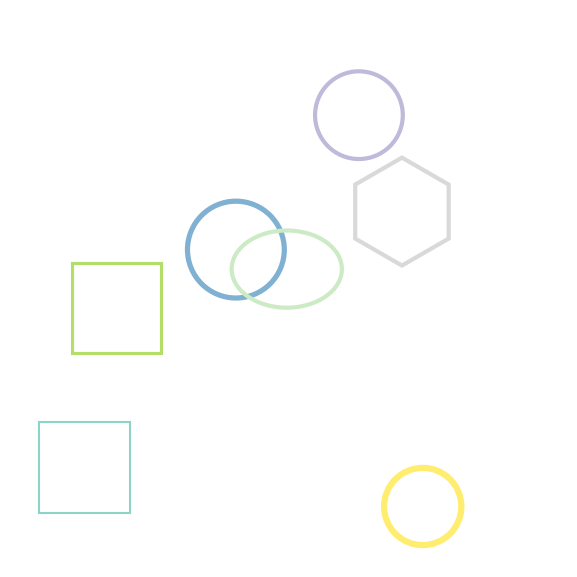[{"shape": "square", "thickness": 1, "radius": 0.4, "center": [0.146, 0.189]}, {"shape": "circle", "thickness": 2, "radius": 0.38, "center": [0.622, 0.8]}, {"shape": "circle", "thickness": 2.5, "radius": 0.42, "center": [0.408, 0.567]}, {"shape": "square", "thickness": 1.5, "radius": 0.39, "center": [0.202, 0.465]}, {"shape": "hexagon", "thickness": 2, "radius": 0.47, "center": [0.696, 0.633]}, {"shape": "oval", "thickness": 2, "radius": 0.48, "center": [0.497, 0.533]}, {"shape": "circle", "thickness": 3, "radius": 0.33, "center": [0.732, 0.122]}]